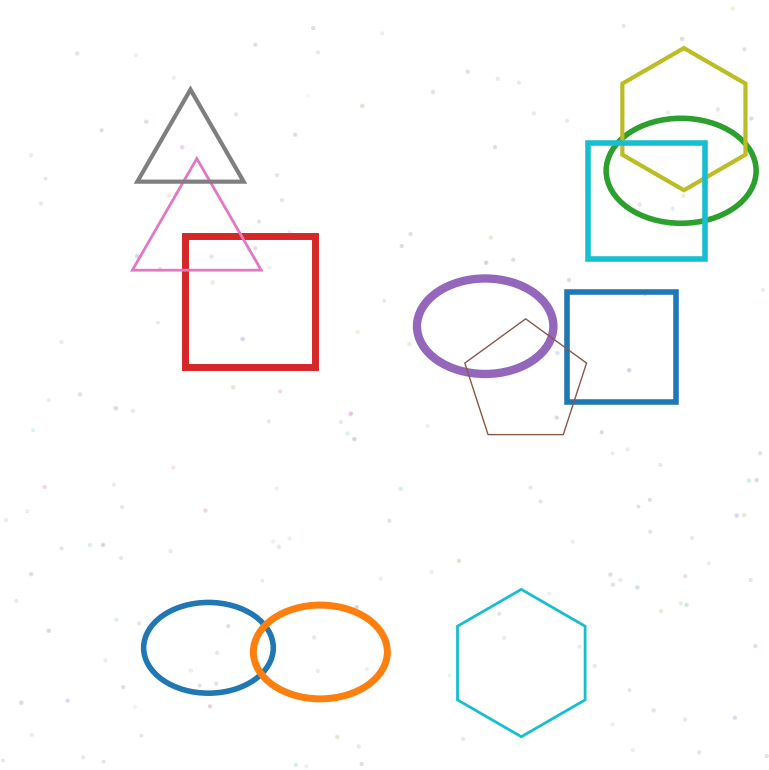[{"shape": "square", "thickness": 2, "radius": 0.36, "center": [0.807, 0.549]}, {"shape": "oval", "thickness": 2, "radius": 0.42, "center": [0.271, 0.159]}, {"shape": "oval", "thickness": 2.5, "radius": 0.43, "center": [0.416, 0.153]}, {"shape": "oval", "thickness": 2, "radius": 0.49, "center": [0.885, 0.778]}, {"shape": "square", "thickness": 2.5, "radius": 0.42, "center": [0.325, 0.608]}, {"shape": "oval", "thickness": 3, "radius": 0.44, "center": [0.63, 0.576]}, {"shape": "pentagon", "thickness": 0.5, "radius": 0.42, "center": [0.683, 0.503]}, {"shape": "triangle", "thickness": 1, "radius": 0.48, "center": [0.256, 0.697]}, {"shape": "triangle", "thickness": 1.5, "radius": 0.4, "center": [0.247, 0.804]}, {"shape": "hexagon", "thickness": 1.5, "radius": 0.46, "center": [0.888, 0.845]}, {"shape": "square", "thickness": 2, "radius": 0.38, "center": [0.84, 0.739]}, {"shape": "hexagon", "thickness": 1, "radius": 0.48, "center": [0.677, 0.139]}]